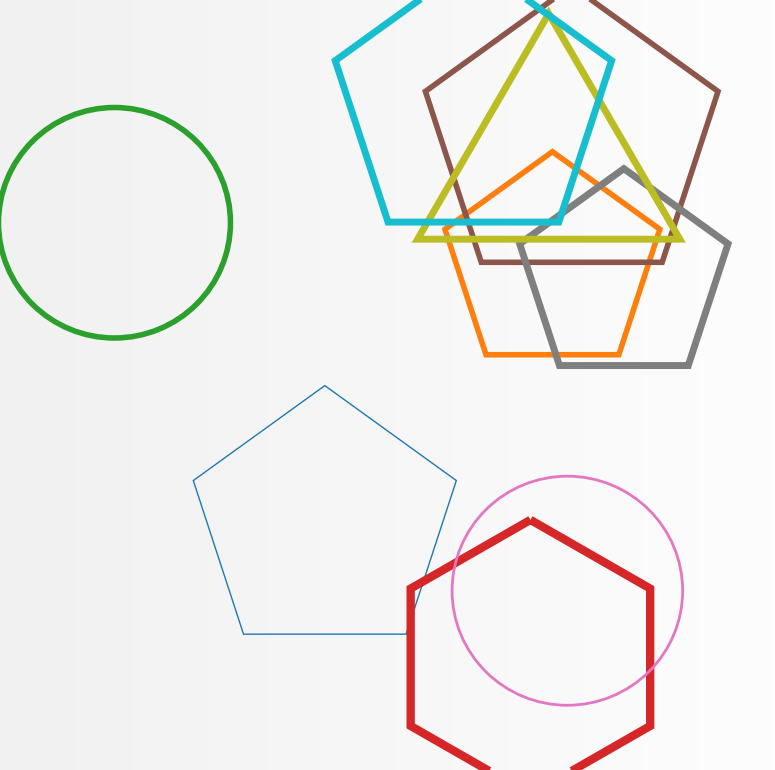[{"shape": "pentagon", "thickness": 0.5, "radius": 0.89, "center": [0.419, 0.321]}, {"shape": "pentagon", "thickness": 2, "radius": 0.73, "center": [0.713, 0.657]}, {"shape": "circle", "thickness": 2, "radius": 0.75, "center": [0.148, 0.711]}, {"shape": "hexagon", "thickness": 3, "radius": 0.89, "center": [0.684, 0.146]}, {"shape": "pentagon", "thickness": 2, "radius": 0.99, "center": [0.738, 0.82]}, {"shape": "circle", "thickness": 1, "radius": 0.74, "center": [0.732, 0.233]}, {"shape": "pentagon", "thickness": 2.5, "radius": 0.71, "center": [0.805, 0.64]}, {"shape": "triangle", "thickness": 2.5, "radius": 0.98, "center": [0.708, 0.787]}, {"shape": "pentagon", "thickness": 2.5, "radius": 0.94, "center": [0.611, 0.863]}]